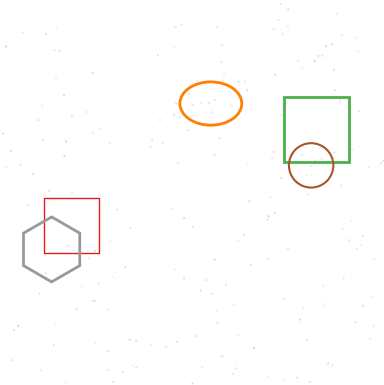[{"shape": "square", "thickness": 1, "radius": 0.36, "center": [0.185, 0.414]}, {"shape": "square", "thickness": 2, "radius": 0.42, "center": [0.823, 0.664]}, {"shape": "oval", "thickness": 2, "radius": 0.4, "center": [0.548, 0.731]}, {"shape": "circle", "thickness": 1.5, "radius": 0.29, "center": [0.808, 0.57]}, {"shape": "hexagon", "thickness": 2, "radius": 0.42, "center": [0.134, 0.352]}]